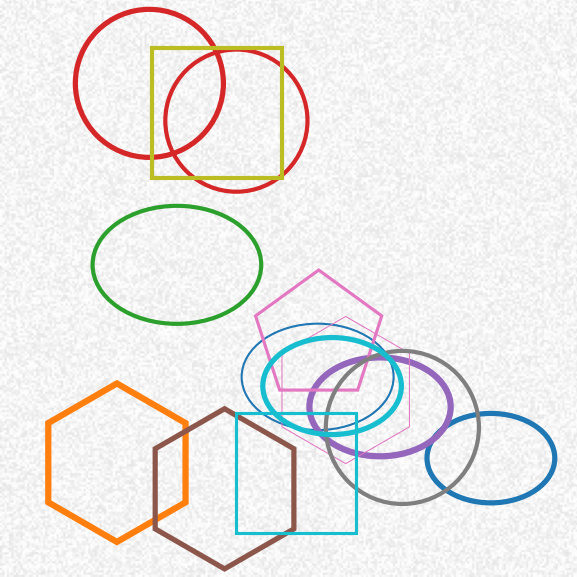[{"shape": "oval", "thickness": 1, "radius": 0.66, "center": [0.55, 0.347]}, {"shape": "oval", "thickness": 2.5, "radius": 0.55, "center": [0.85, 0.206]}, {"shape": "hexagon", "thickness": 3, "radius": 0.69, "center": [0.202, 0.198]}, {"shape": "oval", "thickness": 2, "radius": 0.73, "center": [0.306, 0.541]}, {"shape": "circle", "thickness": 2.5, "radius": 0.64, "center": [0.259, 0.855]}, {"shape": "circle", "thickness": 2, "radius": 0.62, "center": [0.409, 0.79]}, {"shape": "oval", "thickness": 3, "radius": 0.61, "center": [0.658, 0.295]}, {"shape": "hexagon", "thickness": 2.5, "radius": 0.69, "center": [0.389, 0.153]}, {"shape": "pentagon", "thickness": 1.5, "radius": 0.57, "center": [0.552, 0.417]}, {"shape": "hexagon", "thickness": 0.5, "radius": 0.64, "center": [0.599, 0.324]}, {"shape": "circle", "thickness": 2, "radius": 0.66, "center": [0.697, 0.259]}, {"shape": "square", "thickness": 2, "radius": 0.56, "center": [0.376, 0.803]}, {"shape": "oval", "thickness": 2.5, "radius": 0.6, "center": [0.575, 0.331]}, {"shape": "square", "thickness": 1.5, "radius": 0.52, "center": [0.513, 0.18]}]